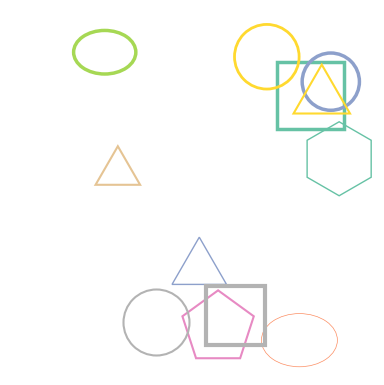[{"shape": "hexagon", "thickness": 1, "radius": 0.48, "center": [0.881, 0.588]}, {"shape": "square", "thickness": 2.5, "radius": 0.43, "center": [0.807, 0.751]}, {"shape": "oval", "thickness": 0.5, "radius": 0.49, "center": [0.778, 0.116]}, {"shape": "triangle", "thickness": 1, "radius": 0.41, "center": [0.518, 0.302]}, {"shape": "circle", "thickness": 2.5, "radius": 0.37, "center": [0.859, 0.788]}, {"shape": "pentagon", "thickness": 1.5, "radius": 0.49, "center": [0.566, 0.148]}, {"shape": "oval", "thickness": 2.5, "radius": 0.4, "center": [0.272, 0.864]}, {"shape": "triangle", "thickness": 1.5, "radius": 0.42, "center": [0.836, 0.747]}, {"shape": "circle", "thickness": 2, "radius": 0.42, "center": [0.693, 0.853]}, {"shape": "triangle", "thickness": 1.5, "radius": 0.33, "center": [0.306, 0.553]}, {"shape": "circle", "thickness": 1.5, "radius": 0.43, "center": [0.406, 0.162]}, {"shape": "square", "thickness": 3, "radius": 0.39, "center": [0.611, 0.181]}]